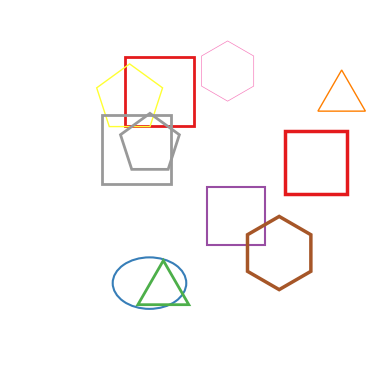[{"shape": "square", "thickness": 2, "radius": 0.45, "center": [0.414, 0.762]}, {"shape": "square", "thickness": 2.5, "radius": 0.4, "center": [0.82, 0.578]}, {"shape": "oval", "thickness": 1.5, "radius": 0.48, "center": [0.388, 0.265]}, {"shape": "triangle", "thickness": 2, "radius": 0.38, "center": [0.424, 0.247]}, {"shape": "square", "thickness": 1.5, "radius": 0.38, "center": [0.613, 0.439]}, {"shape": "triangle", "thickness": 1, "radius": 0.36, "center": [0.887, 0.747]}, {"shape": "pentagon", "thickness": 1, "radius": 0.45, "center": [0.337, 0.744]}, {"shape": "hexagon", "thickness": 2.5, "radius": 0.48, "center": [0.725, 0.343]}, {"shape": "hexagon", "thickness": 0.5, "radius": 0.39, "center": [0.591, 0.815]}, {"shape": "square", "thickness": 2, "radius": 0.45, "center": [0.355, 0.613]}, {"shape": "pentagon", "thickness": 2, "radius": 0.4, "center": [0.389, 0.625]}]